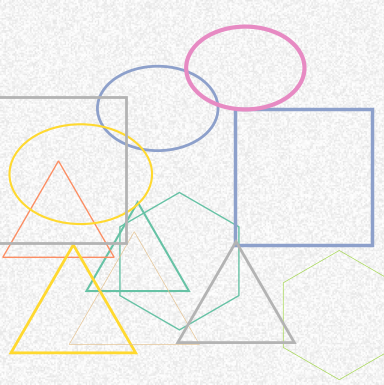[{"shape": "hexagon", "thickness": 1, "radius": 0.89, "center": [0.466, 0.322]}, {"shape": "triangle", "thickness": 1.5, "radius": 0.77, "center": [0.358, 0.321]}, {"shape": "triangle", "thickness": 1, "radius": 0.83, "center": [0.152, 0.415]}, {"shape": "oval", "thickness": 2, "radius": 0.78, "center": [0.41, 0.718]}, {"shape": "square", "thickness": 2.5, "radius": 0.89, "center": [0.789, 0.54]}, {"shape": "oval", "thickness": 3, "radius": 0.77, "center": [0.637, 0.823]}, {"shape": "hexagon", "thickness": 0.5, "radius": 0.84, "center": [0.881, 0.182]}, {"shape": "oval", "thickness": 1.5, "radius": 0.93, "center": [0.21, 0.548]}, {"shape": "triangle", "thickness": 2, "radius": 0.94, "center": [0.19, 0.177]}, {"shape": "triangle", "thickness": 0.5, "radius": 0.98, "center": [0.349, 0.203]}, {"shape": "triangle", "thickness": 2, "radius": 0.87, "center": [0.613, 0.198]}, {"shape": "square", "thickness": 2, "radius": 0.95, "center": [0.138, 0.558]}]